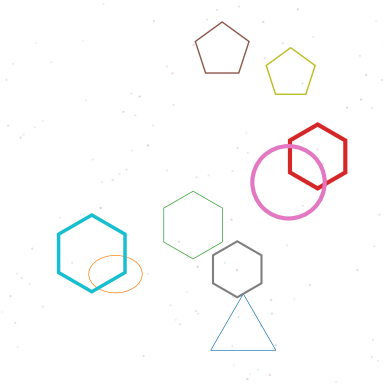[{"shape": "triangle", "thickness": 0.5, "radius": 0.49, "center": [0.632, 0.139]}, {"shape": "oval", "thickness": 0.5, "radius": 0.35, "center": [0.3, 0.288]}, {"shape": "hexagon", "thickness": 0.5, "radius": 0.44, "center": [0.502, 0.415]}, {"shape": "hexagon", "thickness": 3, "radius": 0.42, "center": [0.825, 0.594]}, {"shape": "pentagon", "thickness": 1, "radius": 0.37, "center": [0.577, 0.87]}, {"shape": "circle", "thickness": 3, "radius": 0.47, "center": [0.749, 0.527]}, {"shape": "hexagon", "thickness": 1.5, "radius": 0.36, "center": [0.616, 0.301]}, {"shape": "pentagon", "thickness": 1, "radius": 0.33, "center": [0.755, 0.809]}, {"shape": "hexagon", "thickness": 2.5, "radius": 0.5, "center": [0.238, 0.342]}]